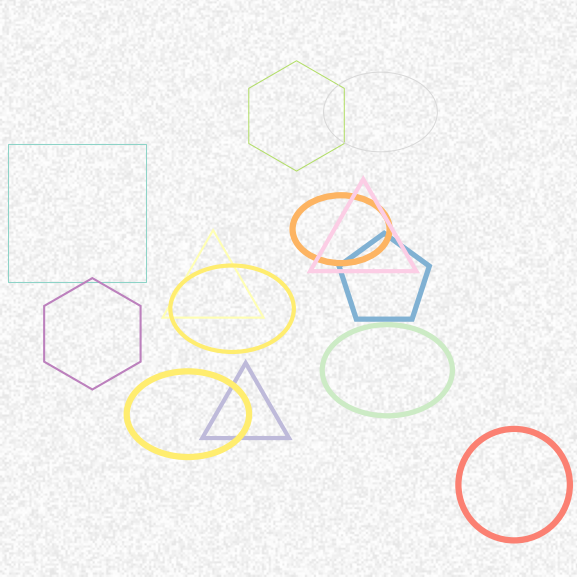[{"shape": "square", "thickness": 0.5, "radius": 0.6, "center": [0.133, 0.63]}, {"shape": "triangle", "thickness": 1, "radius": 0.5, "center": [0.369, 0.5]}, {"shape": "triangle", "thickness": 2, "radius": 0.43, "center": [0.425, 0.284]}, {"shape": "circle", "thickness": 3, "radius": 0.48, "center": [0.89, 0.16]}, {"shape": "pentagon", "thickness": 2.5, "radius": 0.41, "center": [0.665, 0.513]}, {"shape": "oval", "thickness": 3, "radius": 0.42, "center": [0.591, 0.602]}, {"shape": "hexagon", "thickness": 0.5, "radius": 0.48, "center": [0.513, 0.798]}, {"shape": "triangle", "thickness": 2, "radius": 0.53, "center": [0.629, 0.583]}, {"shape": "oval", "thickness": 0.5, "radius": 0.49, "center": [0.659, 0.805]}, {"shape": "hexagon", "thickness": 1, "radius": 0.48, "center": [0.16, 0.421]}, {"shape": "oval", "thickness": 2.5, "radius": 0.56, "center": [0.671, 0.358]}, {"shape": "oval", "thickness": 3, "radius": 0.53, "center": [0.325, 0.282]}, {"shape": "oval", "thickness": 2, "radius": 0.53, "center": [0.402, 0.465]}]